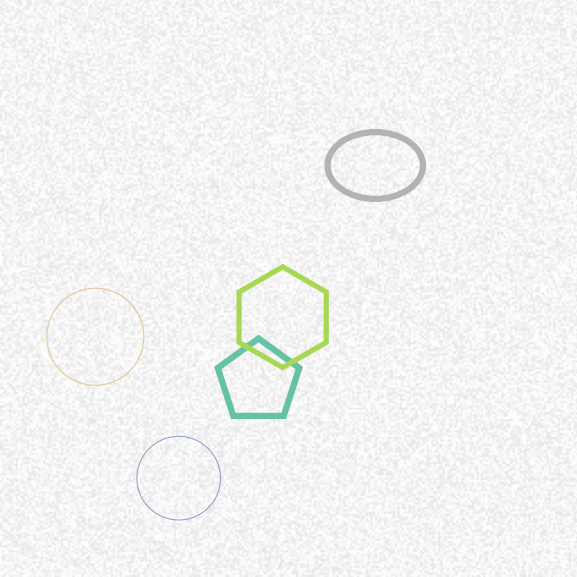[{"shape": "pentagon", "thickness": 3, "radius": 0.37, "center": [0.448, 0.339]}, {"shape": "circle", "thickness": 0.5, "radius": 0.36, "center": [0.309, 0.171]}, {"shape": "hexagon", "thickness": 2.5, "radius": 0.44, "center": [0.489, 0.45]}, {"shape": "circle", "thickness": 0.5, "radius": 0.42, "center": [0.165, 0.416]}, {"shape": "oval", "thickness": 3, "radius": 0.41, "center": [0.65, 0.713]}]